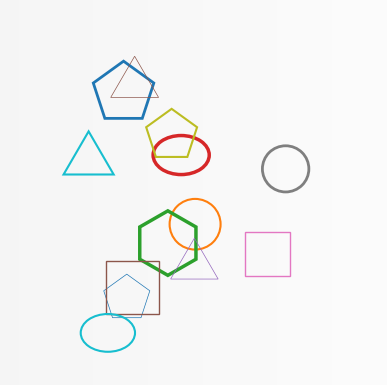[{"shape": "pentagon", "thickness": 0.5, "radius": 0.31, "center": [0.327, 0.225]}, {"shape": "pentagon", "thickness": 2, "radius": 0.41, "center": [0.319, 0.759]}, {"shape": "circle", "thickness": 1.5, "radius": 0.33, "center": [0.503, 0.418]}, {"shape": "hexagon", "thickness": 2.5, "radius": 0.42, "center": [0.433, 0.369]}, {"shape": "oval", "thickness": 2.5, "radius": 0.36, "center": [0.468, 0.597]}, {"shape": "triangle", "thickness": 0.5, "radius": 0.35, "center": [0.502, 0.311]}, {"shape": "triangle", "thickness": 0.5, "radius": 0.36, "center": [0.347, 0.783]}, {"shape": "square", "thickness": 1, "radius": 0.34, "center": [0.342, 0.254]}, {"shape": "square", "thickness": 1, "radius": 0.29, "center": [0.69, 0.34]}, {"shape": "circle", "thickness": 2, "radius": 0.3, "center": [0.737, 0.561]}, {"shape": "pentagon", "thickness": 1.5, "radius": 0.35, "center": [0.443, 0.648]}, {"shape": "triangle", "thickness": 1.5, "radius": 0.37, "center": [0.229, 0.584]}, {"shape": "oval", "thickness": 1.5, "radius": 0.35, "center": [0.278, 0.135]}]